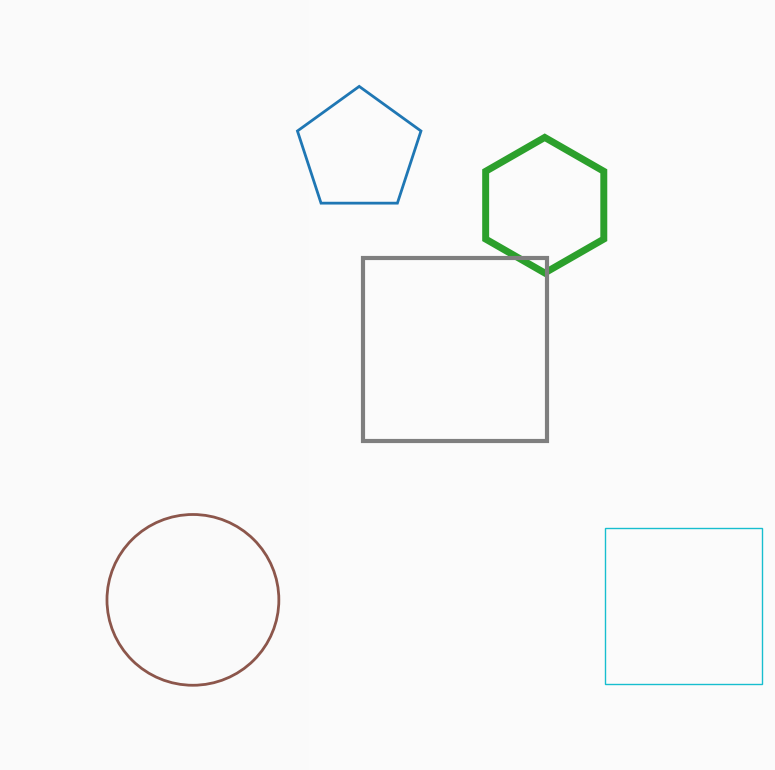[{"shape": "pentagon", "thickness": 1, "radius": 0.42, "center": [0.463, 0.804]}, {"shape": "hexagon", "thickness": 2.5, "radius": 0.44, "center": [0.703, 0.734]}, {"shape": "circle", "thickness": 1, "radius": 0.55, "center": [0.249, 0.221]}, {"shape": "square", "thickness": 1.5, "radius": 0.59, "center": [0.587, 0.547]}, {"shape": "square", "thickness": 0.5, "radius": 0.51, "center": [0.882, 0.213]}]